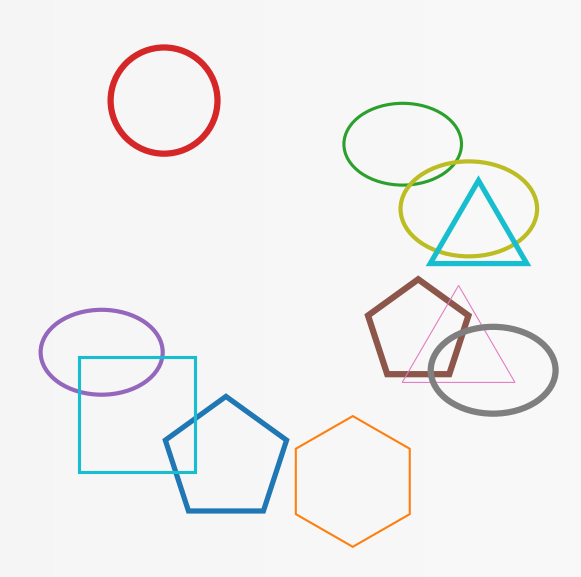[{"shape": "pentagon", "thickness": 2.5, "radius": 0.55, "center": [0.389, 0.203]}, {"shape": "hexagon", "thickness": 1, "radius": 0.57, "center": [0.607, 0.165]}, {"shape": "oval", "thickness": 1.5, "radius": 0.51, "center": [0.693, 0.749]}, {"shape": "circle", "thickness": 3, "radius": 0.46, "center": [0.282, 0.825]}, {"shape": "oval", "thickness": 2, "radius": 0.53, "center": [0.175, 0.389]}, {"shape": "pentagon", "thickness": 3, "radius": 0.45, "center": [0.72, 0.425]}, {"shape": "triangle", "thickness": 0.5, "radius": 0.56, "center": [0.789, 0.393]}, {"shape": "oval", "thickness": 3, "radius": 0.54, "center": [0.848, 0.358]}, {"shape": "oval", "thickness": 2, "radius": 0.59, "center": [0.807, 0.637]}, {"shape": "square", "thickness": 1.5, "radius": 0.5, "center": [0.236, 0.281]}, {"shape": "triangle", "thickness": 2.5, "radius": 0.48, "center": [0.823, 0.591]}]